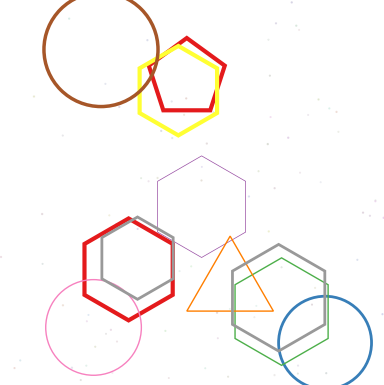[{"shape": "pentagon", "thickness": 3, "radius": 0.52, "center": [0.485, 0.797]}, {"shape": "hexagon", "thickness": 3, "radius": 0.66, "center": [0.334, 0.3]}, {"shape": "circle", "thickness": 2, "radius": 0.6, "center": [0.844, 0.11]}, {"shape": "hexagon", "thickness": 1, "radius": 0.7, "center": [0.731, 0.191]}, {"shape": "hexagon", "thickness": 0.5, "radius": 0.66, "center": [0.524, 0.463]}, {"shape": "triangle", "thickness": 1, "radius": 0.65, "center": [0.598, 0.257]}, {"shape": "hexagon", "thickness": 3, "radius": 0.58, "center": [0.463, 0.765]}, {"shape": "circle", "thickness": 2.5, "radius": 0.74, "center": [0.262, 0.871]}, {"shape": "circle", "thickness": 1, "radius": 0.62, "center": [0.243, 0.149]}, {"shape": "hexagon", "thickness": 2, "radius": 0.69, "center": [0.724, 0.227]}, {"shape": "hexagon", "thickness": 2, "radius": 0.53, "center": [0.357, 0.329]}]